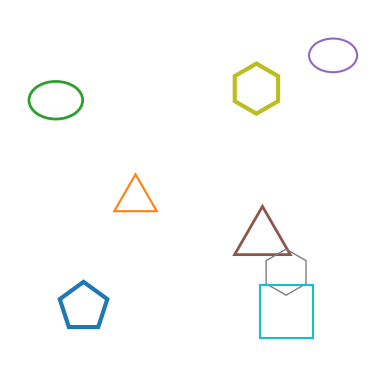[{"shape": "pentagon", "thickness": 3, "radius": 0.32, "center": [0.217, 0.203]}, {"shape": "triangle", "thickness": 1.5, "radius": 0.32, "center": [0.352, 0.483]}, {"shape": "oval", "thickness": 2, "radius": 0.35, "center": [0.145, 0.74]}, {"shape": "oval", "thickness": 1.5, "radius": 0.31, "center": [0.865, 0.856]}, {"shape": "triangle", "thickness": 2, "radius": 0.42, "center": [0.682, 0.38]}, {"shape": "hexagon", "thickness": 1, "radius": 0.3, "center": [0.743, 0.293]}, {"shape": "hexagon", "thickness": 3, "radius": 0.33, "center": [0.666, 0.77]}, {"shape": "square", "thickness": 1.5, "radius": 0.34, "center": [0.745, 0.19]}]